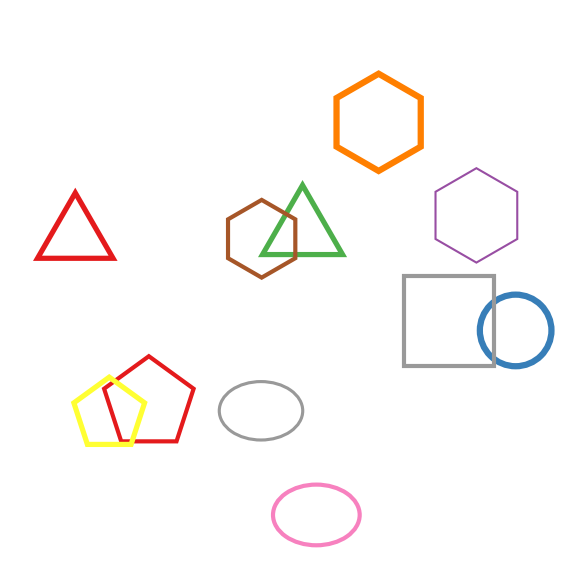[{"shape": "triangle", "thickness": 2.5, "radius": 0.38, "center": [0.13, 0.59]}, {"shape": "pentagon", "thickness": 2, "radius": 0.41, "center": [0.258, 0.301]}, {"shape": "circle", "thickness": 3, "radius": 0.31, "center": [0.893, 0.427]}, {"shape": "triangle", "thickness": 2.5, "radius": 0.4, "center": [0.524, 0.598]}, {"shape": "hexagon", "thickness": 1, "radius": 0.41, "center": [0.825, 0.626]}, {"shape": "hexagon", "thickness": 3, "radius": 0.42, "center": [0.656, 0.787]}, {"shape": "pentagon", "thickness": 2.5, "radius": 0.32, "center": [0.189, 0.282]}, {"shape": "hexagon", "thickness": 2, "radius": 0.34, "center": [0.453, 0.586]}, {"shape": "oval", "thickness": 2, "radius": 0.38, "center": [0.548, 0.107]}, {"shape": "square", "thickness": 2, "radius": 0.39, "center": [0.777, 0.444]}, {"shape": "oval", "thickness": 1.5, "radius": 0.36, "center": [0.452, 0.288]}]